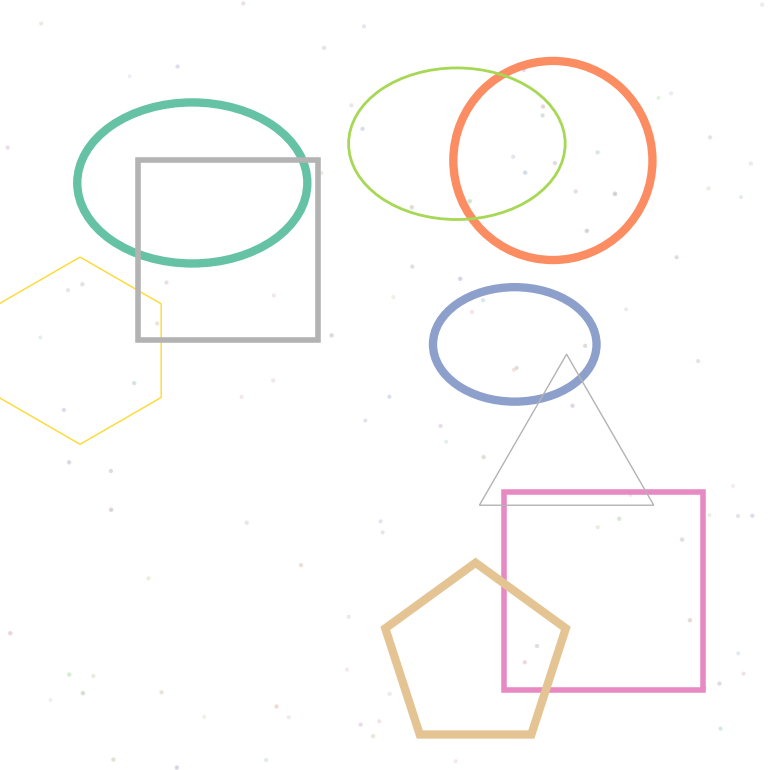[{"shape": "oval", "thickness": 3, "radius": 0.75, "center": [0.25, 0.762]}, {"shape": "circle", "thickness": 3, "radius": 0.65, "center": [0.718, 0.792]}, {"shape": "oval", "thickness": 3, "radius": 0.53, "center": [0.669, 0.553]}, {"shape": "square", "thickness": 2, "radius": 0.64, "center": [0.784, 0.233]}, {"shape": "oval", "thickness": 1, "radius": 0.7, "center": [0.593, 0.813]}, {"shape": "hexagon", "thickness": 0.5, "radius": 0.61, "center": [0.104, 0.545]}, {"shape": "pentagon", "thickness": 3, "radius": 0.62, "center": [0.618, 0.146]}, {"shape": "square", "thickness": 2, "radius": 0.58, "center": [0.296, 0.676]}, {"shape": "triangle", "thickness": 0.5, "radius": 0.65, "center": [0.736, 0.409]}]